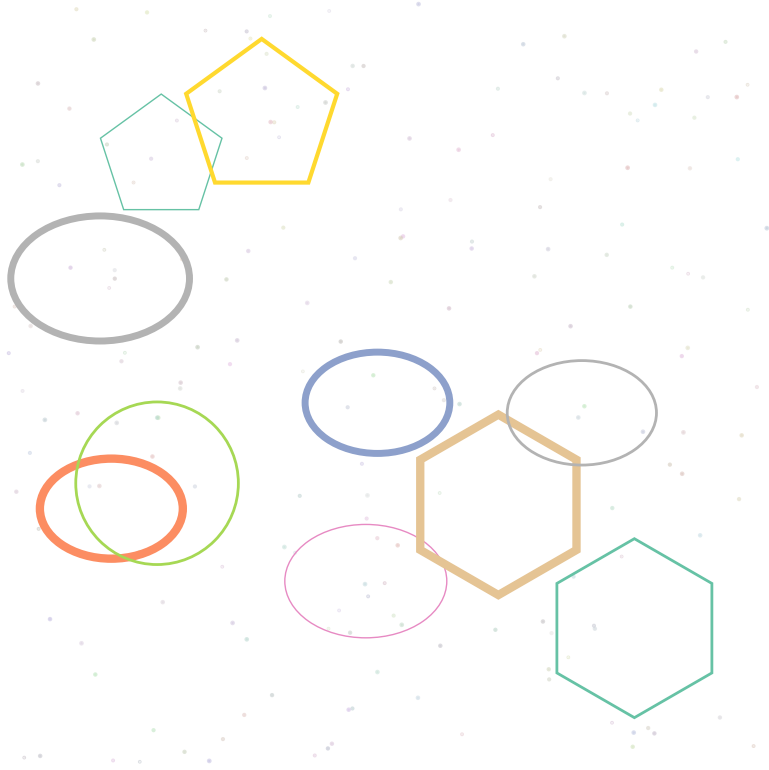[{"shape": "pentagon", "thickness": 0.5, "radius": 0.41, "center": [0.209, 0.795]}, {"shape": "hexagon", "thickness": 1, "radius": 0.58, "center": [0.824, 0.184]}, {"shape": "oval", "thickness": 3, "radius": 0.46, "center": [0.145, 0.339]}, {"shape": "oval", "thickness": 2.5, "radius": 0.47, "center": [0.49, 0.477]}, {"shape": "oval", "thickness": 0.5, "radius": 0.53, "center": [0.475, 0.245]}, {"shape": "circle", "thickness": 1, "radius": 0.53, "center": [0.204, 0.372]}, {"shape": "pentagon", "thickness": 1.5, "radius": 0.52, "center": [0.34, 0.846]}, {"shape": "hexagon", "thickness": 3, "radius": 0.59, "center": [0.647, 0.344]}, {"shape": "oval", "thickness": 2.5, "radius": 0.58, "center": [0.13, 0.638]}, {"shape": "oval", "thickness": 1, "radius": 0.48, "center": [0.756, 0.464]}]